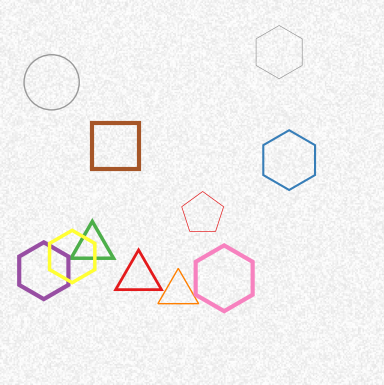[{"shape": "pentagon", "thickness": 0.5, "radius": 0.29, "center": [0.526, 0.445]}, {"shape": "triangle", "thickness": 2, "radius": 0.34, "center": [0.36, 0.282]}, {"shape": "hexagon", "thickness": 1.5, "radius": 0.39, "center": [0.751, 0.584]}, {"shape": "triangle", "thickness": 2.5, "radius": 0.32, "center": [0.24, 0.361]}, {"shape": "hexagon", "thickness": 3, "radius": 0.37, "center": [0.114, 0.297]}, {"shape": "triangle", "thickness": 1, "radius": 0.31, "center": [0.463, 0.242]}, {"shape": "hexagon", "thickness": 2.5, "radius": 0.34, "center": [0.188, 0.334]}, {"shape": "square", "thickness": 3, "radius": 0.3, "center": [0.301, 0.621]}, {"shape": "hexagon", "thickness": 3, "radius": 0.43, "center": [0.582, 0.277]}, {"shape": "circle", "thickness": 1, "radius": 0.36, "center": [0.134, 0.786]}, {"shape": "hexagon", "thickness": 0.5, "radius": 0.35, "center": [0.725, 0.865]}]